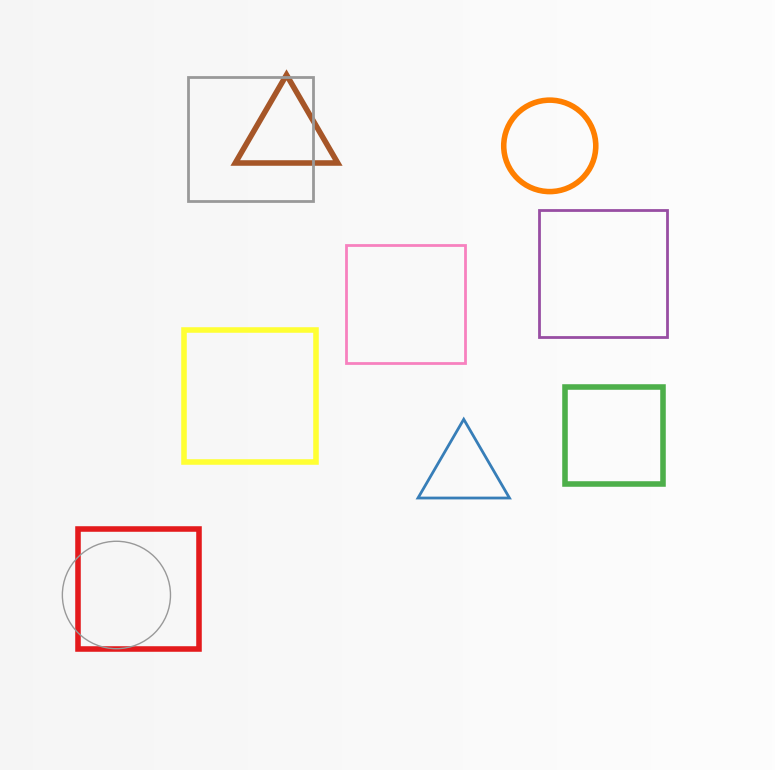[{"shape": "square", "thickness": 2, "radius": 0.39, "center": [0.179, 0.235]}, {"shape": "triangle", "thickness": 1, "radius": 0.34, "center": [0.598, 0.387]}, {"shape": "square", "thickness": 2, "radius": 0.32, "center": [0.792, 0.435]}, {"shape": "square", "thickness": 1, "radius": 0.41, "center": [0.778, 0.645]}, {"shape": "circle", "thickness": 2, "radius": 0.3, "center": [0.709, 0.811]}, {"shape": "square", "thickness": 2, "radius": 0.43, "center": [0.322, 0.486]}, {"shape": "triangle", "thickness": 2, "radius": 0.38, "center": [0.37, 0.826]}, {"shape": "square", "thickness": 1, "radius": 0.38, "center": [0.524, 0.605]}, {"shape": "square", "thickness": 1, "radius": 0.4, "center": [0.323, 0.82]}, {"shape": "circle", "thickness": 0.5, "radius": 0.35, "center": [0.15, 0.227]}]